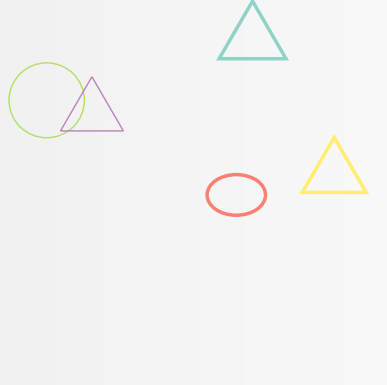[{"shape": "triangle", "thickness": 2.5, "radius": 0.5, "center": [0.652, 0.897]}, {"shape": "oval", "thickness": 2.5, "radius": 0.38, "center": [0.61, 0.494]}, {"shape": "circle", "thickness": 1, "radius": 0.49, "center": [0.121, 0.739]}, {"shape": "triangle", "thickness": 1, "radius": 0.47, "center": [0.237, 0.707]}, {"shape": "triangle", "thickness": 2.5, "radius": 0.48, "center": [0.863, 0.548]}]